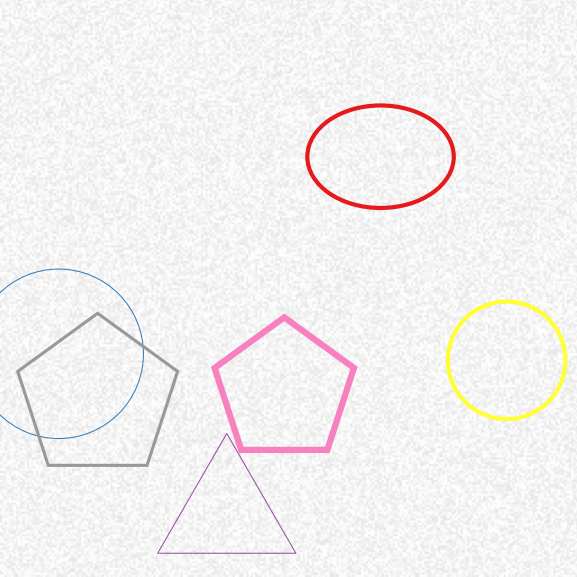[{"shape": "oval", "thickness": 2, "radius": 0.63, "center": [0.659, 0.728]}, {"shape": "circle", "thickness": 0.5, "radius": 0.73, "center": [0.102, 0.386]}, {"shape": "triangle", "thickness": 0.5, "radius": 0.69, "center": [0.393, 0.11]}, {"shape": "circle", "thickness": 2, "radius": 0.51, "center": [0.877, 0.375]}, {"shape": "pentagon", "thickness": 3, "radius": 0.63, "center": [0.492, 0.323]}, {"shape": "pentagon", "thickness": 1.5, "radius": 0.73, "center": [0.169, 0.311]}]